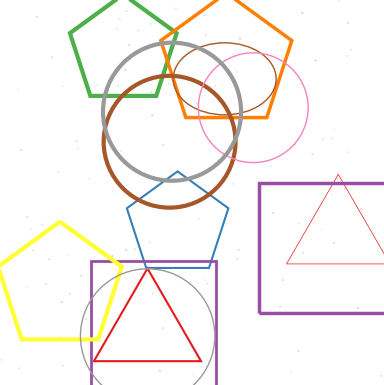[{"shape": "triangle", "thickness": 0.5, "radius": 0.78, "center": [0.879, 0.392]}, {"shape": "triangle", "thickness": 1.5, "radius": 0.8, "center": [0.383, 0.142]}, {"shape": "pentagon", "thickness": 1.5, "radius": 0.69, "center": [0.461, 0.416]}, {"shape": "pentagon", "thickness": 3, "radius": 0.73, "center": [0.32, 0.869]}, {"shape": "square", "thickness": 2.5, "radius": 0.85, "center": [0.843, 0.356]}, {"shape": "square", "thickness": 2, "radius": 0.81, "center": [0.399, 0.159]}, {"shape": "pentagon", "thickness": 2.5, "radius": 0.89, "center": [0.588, 0.839]}, {"shape": "pentagon", "thickness": 3, "radius": 0.84, "center": [0.156, 0.255]}, {"shape": "circle", "thickness": 3, "radius": 0.86, "center": [0.44, 0.632]}, {"shape": "oval", "thickness": 1, "radius": 0.67, "center": [0.584, 0.795]}, {"shape": "circle", "thickness": 1, "radius": 0.71, "center": [0.658, 0.72]}, {"shape": "circle", "thickness": 3, "radius": 0.9, "center": [0.447, 0.71]}, {"shape": "circle", "thickness": 1, "radius": 0.87, "center": [0.383, 0.127]}]